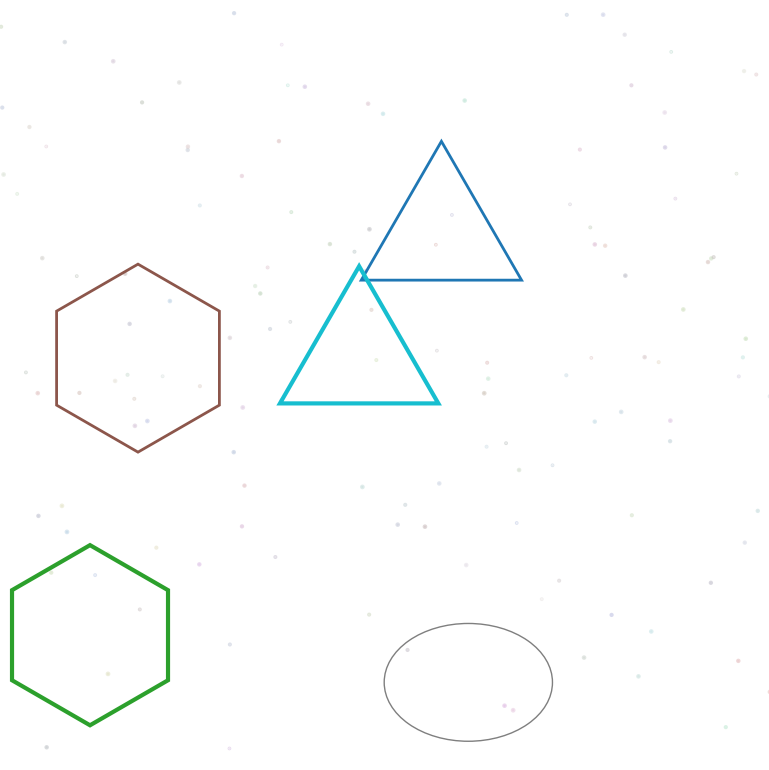[{"shape": "triangle", "thickness": 1, "radius": 0.6, "center": [0.573, 0.696]}, {"shape": "hexagon", "thickness": 1.5, "radius": 0.58, "center": [0.117, 0.175]}, {"shape": "hexagon", "thickness": 1, "radius": 0.61, "center": [0.179, 0.535]}, {"shape": "oval", "thickness": 0.5, "radius": 0.55, "center": [0.608, 0.114]}, {"shape": "triangle", "thickness": 1.5, "radius": 0.59, "center": [0.466, 0.535]}]